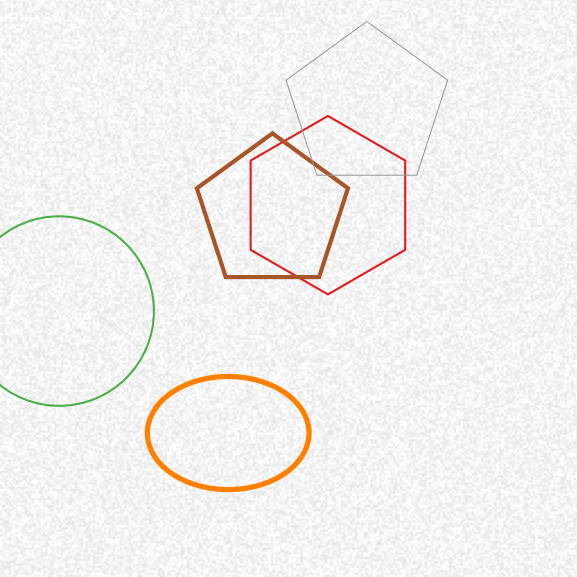[{"shape": "hexagon", "thickness": 1, "radius": 0.77, "center": [0.568, 0.644]}, {"shape": "circle", "thickness": 1, "radius": 0.82, "center": [0.102, 0.46]}, {"shape": "oval", "thickness": 2.5, "radius": 0.7, "center": [0.395, 0.249]}, {"shape": "pentagon", "thickness": 2, "radius": 0.69, "center": [0.472, 0.631]}, {"shape": "pentagon", "thickness": 0.5, "radius": 0.74, "center": [0.635, 0.815]}]